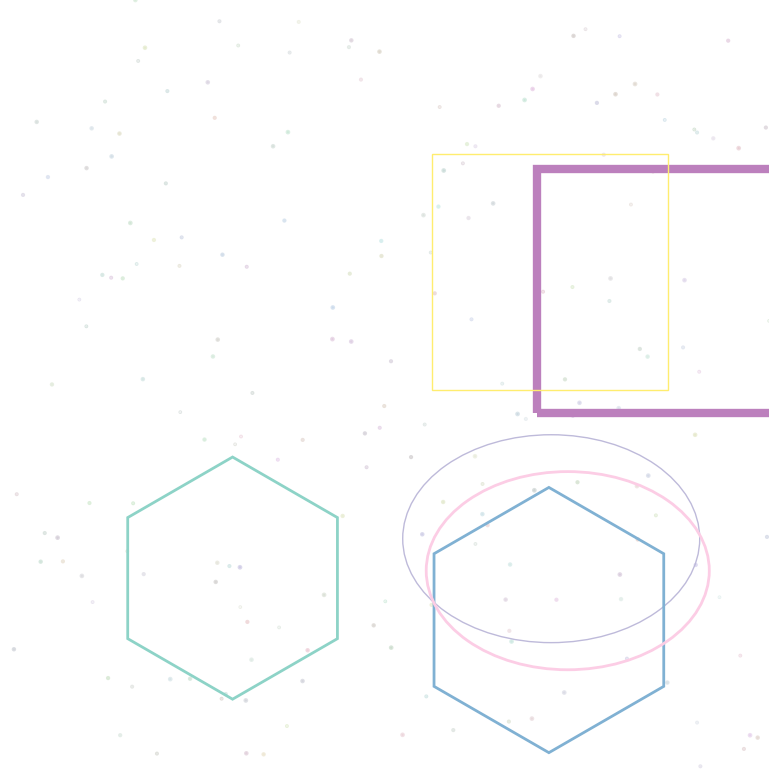[{"shape": "hexagon", "thickness": 1, "radius": 0.79, "center": [0.302, 0.249]}, {"shape": "oval", "thickness": 0.5, "radius": 0.96, "center": [0.716, 0.3]}, {"shape": "hexagon", "thickness": 1, "radius": 0.86, "center": [0.713, 0.195]}, {"shape": "oval", "thickness": 1, "radius": 0.92, "center": [0.737, 0.259]}, {"shape": "square", "thickness": 3, "radius": 0.79, "center": [0.855, 0.622]}, {"shape": "square", "thickness": 0.5, "radius": 0.77, "center": [0.714, 0.647]}]